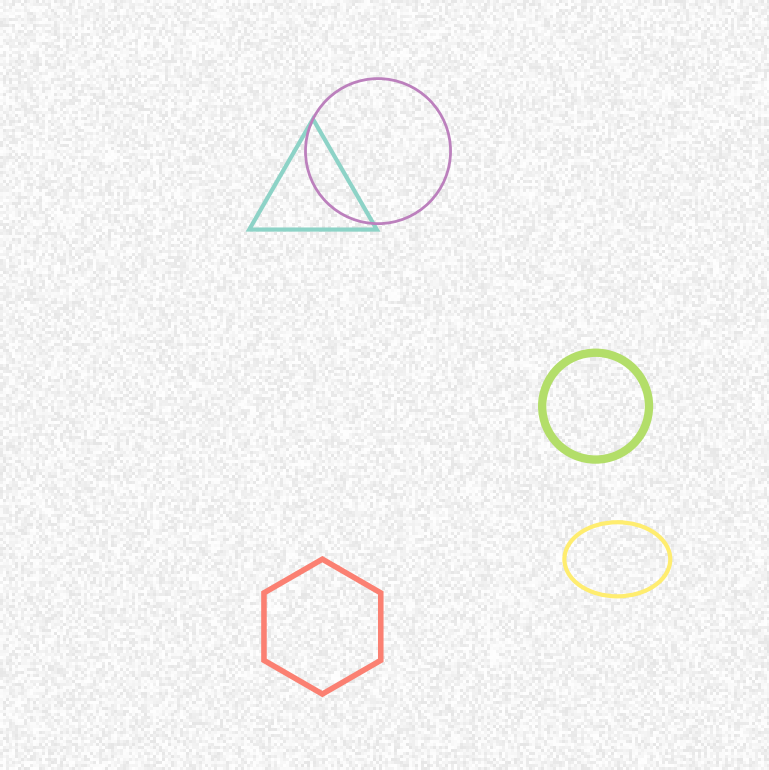[{"shape": "triangle", "thickness": 1.5, "radius": 0.48, "center": [0.406, 0.75]}, {"shape": "hexagon", "thickness": 2, "radius": 0.44, "center": [0.419, 0.186]}, {"shape": "circle", "thickness": 3, "radius": 0.35, "center": [0.774, 0.473]}, {"shape": "circle", "thickness": 1, "radius": 0.47, "center": [0.491, 0.804]}, {"shape": "oval", "thickness": 1.5, "radius": 0.34, "center": [0.802, 0.274]}]